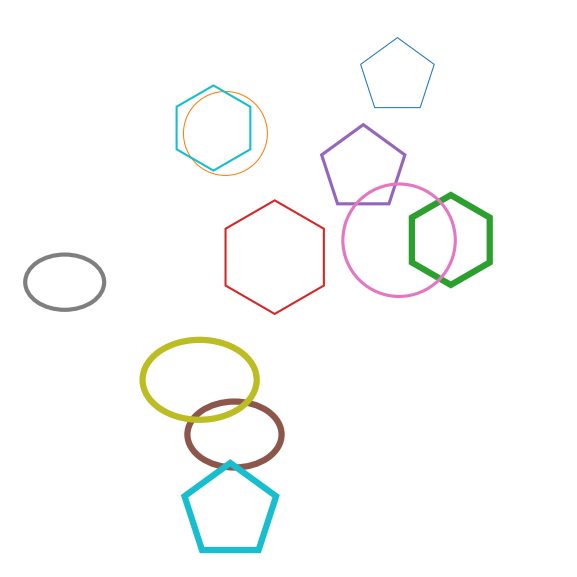[{"shape": "pentagon", "thickness": 0.5, "radius": 0.33, "center": [0.688, 0.867]}, {"shape": "circle", "thickness": 0.5, "radius": 0.36, "center": [0.39, 0.768]}, {"shape": "hexagon", "thickness": 3, "radius": 0.39, "center": [0.781, 0.584]}, {"shape": "hexagon", "thickness": 1, "radius": 0.49, "center": [0.476, 0.554]}, {"shape": "pentagon", "thickness": 1.5, "radius": 0.38, "center": [0.629, 0.708]}, {"shape": "oval", "thickness": 3, "radius": 0.41, "center": [0.406, 0.247]}, {"shape": "circle", "thickness": 1.5, "radius": 0.49, "center": [0.691, 0.583]}, {"shape": "oval", "thickness": 2, "radius": 0.34, "center": [0.112, 0.511]}, {"shape": "oval", "thickness": 3, "radius": 0.49, "center": [0.346, 0.341]}, {"shape": "pentagon", "thickness": 3, "radius": 0.42, "center": [0.399, 0.114]}, {"shape": "hexagon", "thickness": 1, "radius": 0.37, "center": [0.37, 0.777]}]